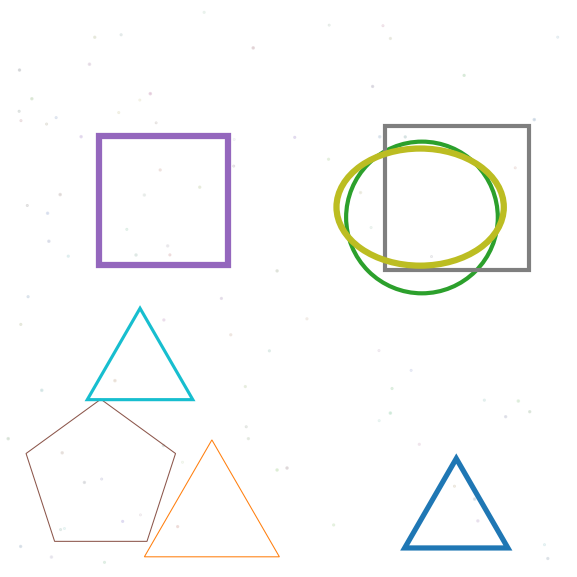[{"shape": "triangle", "thickness": 2.5, "radius": 0.52, "center": [0.79, 0.102]}, {"shape": "triangle", "thickness": 0.5, "radius": 0.67, "center": [0.367, 0.102]}, {"shape": "circle", "thickness": 2, "radius": 0.66, "center": [0.731, 0.623]}, {"shape": "square", "thickness": 3, "radius": 0.56, "center": [0.283, 0.652]}, {"shape": "pentagon", "thickness": 0.5, "radius": 0.68, "center": [0.175, 0.172]}, {"shape": "square", "thickness": 2, "radius": 0.62, "center": [0.791, 0.657]}, {"shape": "oval", "thickness": 3, "radius": 0.72, "center": [0.728, 0.641]}, {"shape": "triangle", "thickness": 1.5, "radius": 0.53, "center": [0.242, 0.36]}]